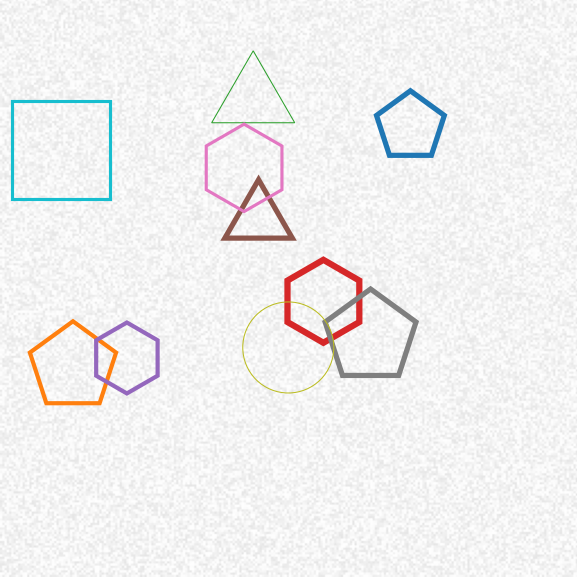[{"shape": "pentagon", "thickness": 2.5, "radius": 0.31, "center": [0.711, 0.78]}, {"shape": "pentagon", "thickness": 2, "radius": 0.39, "center": [0.126, 0.364]}, {"shape": "triangle", "thickness": 0.5, "radius": 0.42, "center": [0.438, 0.828]}, {"shape": "hexagon", "thickness": 3, "radius": 0.36, "center": [0.56, 0.477]}, {"shape": "hexagon", "thickness": 2, "radius": 0.31, "center": [0.22, 0.379]}, {"shape": "triangle", "thickness": 2.5, "radius": 0.34, "center": [0.448, 0.621]}, {"shape": "hexagon", "thickness": 1.5, "radius": 0.38, "center": [0.423, 0.708]}, {"shape": "pentagon", "thickness": 2.5, "radius": 0.41, "center": [0.642, 0.416]}, {"shape": "circle", "thickness": 0.5, "radius": 0.39, "center": [0.499, 0.397]}, {"shape": "square", "thickness": 1.5, "radius": 0.42, "center": [0.106, 0.739]}]